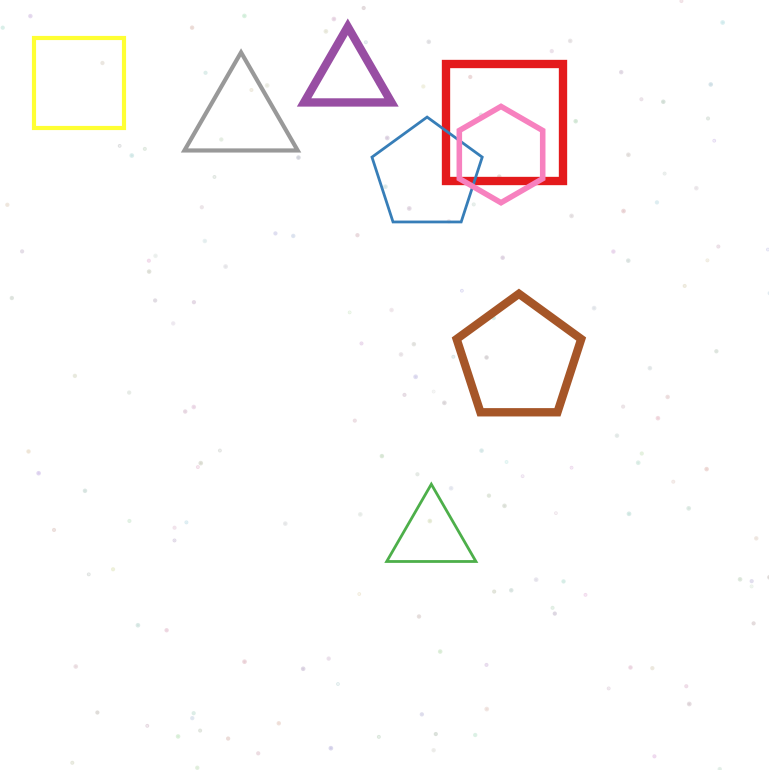[{"shape": "square", "thickness": 3, "radius": 0.38, "center": [0.656, 0.841]}, {"shape": "pentagon", "thickness": 1, "radius": 0.38, "center": [0.555, 0.773]}, {"shape": "triangle", "thickness": 1, "radius": 0.33, "center": [0.56, 0.304]}, {"shape": "triangle", "thickness": 3, "radius": 0.33, "center": [0.452, 0.9]}, {"shape": "square", "thickness": 1.5, "radius": 0.29, "center": [0.102, 0.893]}, {"shape": "pentagon", "thickness": 3, "radius": 0.43, "center": [0.674, 0.533]}, {"shape": "hexagon", "thickness": 2, "radius": 0.31, "center": [0.651, 0.799]}, {"shape": "triangle", "thickness": 1.5, "radius": 0.42, "center": [0.313, 0.847]}]